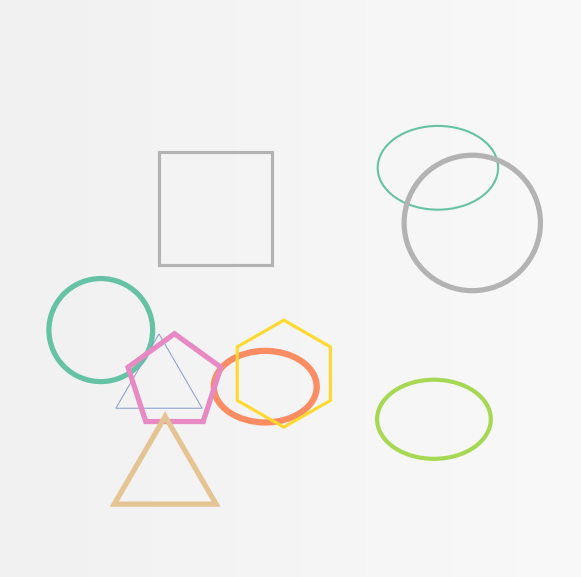[{"shape": "circle", "thickness": 2.5, "radius": 0.45, "center": [0.173, 0.428]}, {"shape": "oval", "thickness": 1, "radius": 0.52, "center": [0.753, 0.709]}, {"shape": "oval", "thickness": 3, "radius": 0.44, "center": [0.456, 0.33]}, {"shape": "triangle", "thickness": 0.5, "radius": 0.43, "center": [0.274, 0.335]}, {"shape": "pentagon", "thickness": 2.5, "radius": 0.42, "center": [0.3, 0.337]}, {"shape": "oval", "thickness": 2, "radius": 0.49, "center": [0.747, 0.273]}, {"shape": "hexagon", "thickness": 1.5, "radius": 0.46, "center": [0.488, 0.352]}, {"shape": "triangle", "thickness": 2.5, "radius": 0.51, "center": [0.284, 0.177]}, {"shape": "square", "thickness": 1.5, "radius": 0.49, "center": [0.371, 0.639]}, {"shape": "circle", "thickness": 2.5, "radius": 0.59, "center": [0.813, 0.613]}]